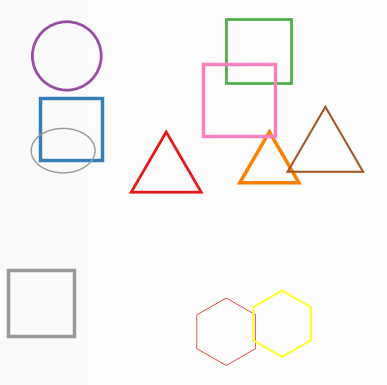[{"shape": "hexagon", "thickness": 0.5, "radius": 0.44, "center": [0.584, 0.138]}, {"shape": "triangle", "thickness": 2, "radius": 0.52, "center": [0.429, 0.553]}, {"shape": "square", "thickness": 2.5, "radius": 0.4, "center": [0.184, 0.665]}, {"shape": "square", "thickness": 2, "radius": 0.42, "center": [0.667, 0.868]}, {"shape": "circle", "thickness": 2, "radius": 0.44, "center": [0.172, 0.855]}, {"shape": "triangle", "thickness": 2.5, "radius": 0.44, "center": [0.695, 0.569]}, {"shape": "hexagon", "thickness": 1.5, "radius": 0.43, "center": [0.728, 0.159]}, {"shape": "triangle", "thickness": 1.5, "radius": 0.56, "center": [0.84, 0.61]}, {"shape": "square", "thickness": 2.5, "radius": 0.47, "center": [0.617, 0.74]}, {"shape": "square", "thickness": 2.5, "radius": 0.43, "center": [0.107, 0.212]}, {"shape": "oval", "thickness": 1, "radius": 0.41, "center": [0.163, 0.609]}]